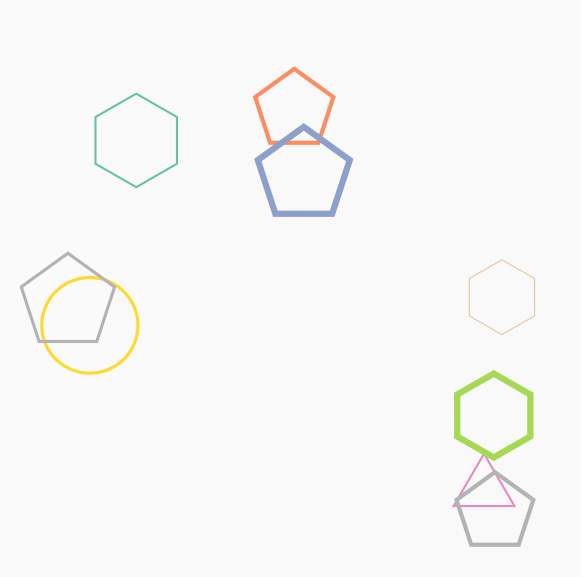[{"shape": "hexagon", "thickness": 1, "radius": 0.4, "center": [0.234, 0.756]}, {"shape": "pentagon", "thickness": 2, "radius": 0.35, "center": [0.506, 0.809]}, {"shape": "pentagon", "thickness": 3, "radius": 0.42, "center": [0.523, 0.696]}, {"shape": "triangle", "thickness": 1, "radius": 0.3, "center": [0.833, 0.153]}, {"shape": "hexagon", "thickness": 3, "radius": 0.36, "center": [0.85, 0.28]}, {"shape": "circle", "thickness": 1.5, "radius": 0.41, "center": [0.155, 0.436]}, {"shape": "hexagon", "thickness": 0.5, "radius": 0.32, "center": [0.864, 0.485]}, {"shape": "pentagon", "thickness": 2, "radius": 0.35, "center": [0.851, 0.112]}, {"shape": "pentagon", "thickness": 1.5, "radius": 0.42, "center": [0.117, 0.476]}]